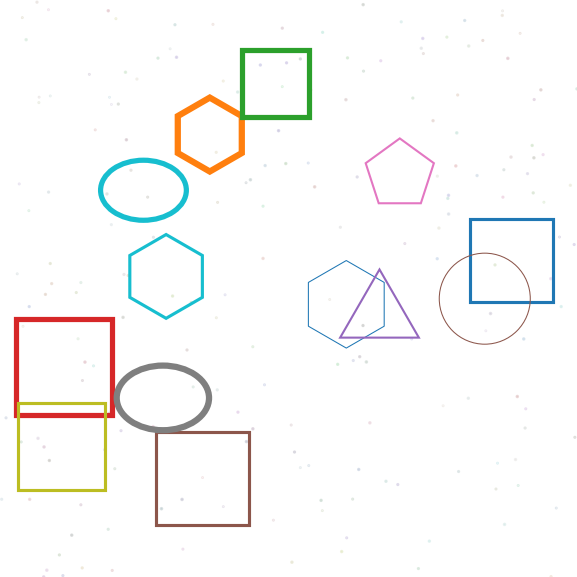[{"shape": "square", "thickness": 1.5, "radius": 0.36, "center": [0.886, 0.548]}, {"shape": "hexagon", "thickness": 0.5, "radius": 0.38, "center": [0.6, 0.472]}, {"shape": "hexagon", "thickness": 3, "radius": 0.32, "center": [0.363, 0.766]}, {"shape": "square", "thickness": 2.5, "radius": 0.29, "center": [0.477, 0.854]}, {"shape": "square", "thickness": 2.5, "radius": 0.42, "center": [0.111, 0.363]}, {"shape": "triangle", "thickness": 1, "radius": 0.39, "center": [0.657, 0.454]}, {"shape": "square", "thickness": 1.5, "radius": 0.4, "center": [0.351, 0.17]}, {"shape": "circle", "thickness": 0.5, "radius": 0.39, "center": [0.839, 0.482]}, {"shape": "pentagon", "thickness": 1, "radius": 0.31, "center": [0.692, 0.697]}, {"shape": "oval", "thickness": 3, "radius": 0.4, "center": [0.282, 0.31]}, {"shape": "square", "thickness": 1.5, "radius": 0.38, "center": [0.107, 0.225]}, {"shape": "oval", "thickness": 2.5, "radius": 0.37, "center": [0.248, 0.67]}, {"shape": "hexagon", "thickness": 1.5, "radius": 0.36, "center": [0.288, 0.52]}]